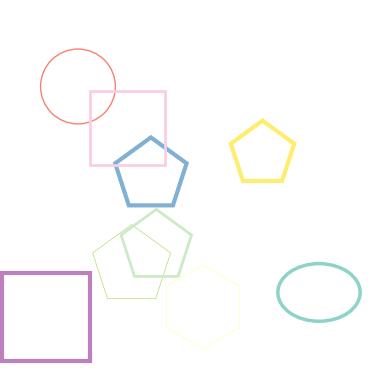[{"shape": "oval", "thickness": 2.5, "radius": 0.53, "center": [0.829, 0.24]}, {"shape": "hexagon", "thickness": 0.5, "radius": 0.54, "center": [0.527, 0.203]}, {"shape": "circle", "thickness": 1, "radius": 0.49, "center": [0.203, 0.775]}, {"shape": "pentagon", "thickness": 3, "radius": 0.49, "center": [0.392, 0.546]}, {"shape": "pentagon", "thickness": 0.5, "radius": 0.53, "center": [0.342, 0.31]}, {"shape": "square", "thickness": 2, "radius": 0.49, "center": [0.331, 0.668]}, {"shape": "square", "thickness": 3, "radius": 0.57, "center": [0.119, 0.177]}, {"shape": "pentagon", "thickness": 2, "radius": 0.48, "center": [0.406, 0.36]}, {"shape": "pentagon", "thickness": 3, "radius": 0.43, "center": [0.682, 0.6]}]